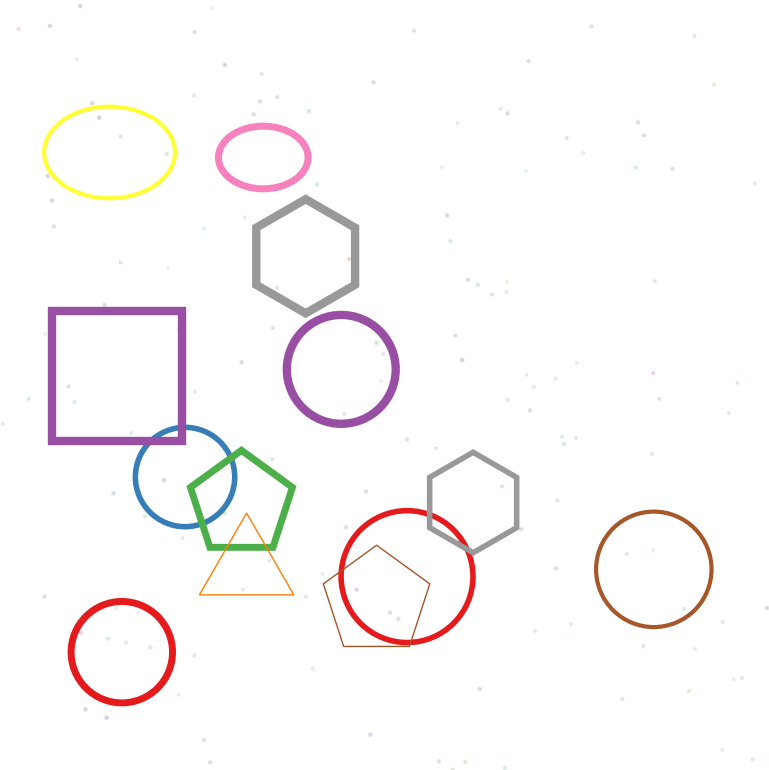[{"shape": "circle", "thickness": 2, "radius": 0.43, "center": [0.529, 0.251]}, {"shape": "circle", "thickness": 2.5, "radius": 0.33, "center": [0.158, 0.153]}, {"shape": "circle", "thickness": 2, "radius": 0.32, "center": [0.24, 0.38]}, {"shape": "pentagon", "thickness": 2.5, "radius": 0.35, "center": [0.314, 0.346]}, {"shape": "square", "thickness": 3, "radius": 0.42, "center": [0.152, 0.511]}, {"shape": "circle", "thickness": 3, "radius": 0.35, "center": [0.443, 0.52]}, {"shape": "triangle", "thickness": 0.5, "radius": 0.35, "center": [0.32, 0.263]}, {"shape": "oval", "thickness": 1.5, "radius": 0.42, "center": [0.142, 0.802]}, {"shape": "circle", "thickness": 1.5, "radius": 0.37, "center": [0.849, 0.261]}, {"shape": "pentagon", "thickness": 0.5, "radius": 0.36, "center": [0.489, 0.219]}, {"shape": "oval", "thickness": 2.5, "radius": 0.29, "center": [0.342, 0.795]}, {"shape": "hexagon", "thickness": 3, "radius": 0.37, "center": [0.397, 0.667]}, {"shape": "hexagon", "thickness": 2, "radius": 0.33, "center": [0.614, 0.347]}]